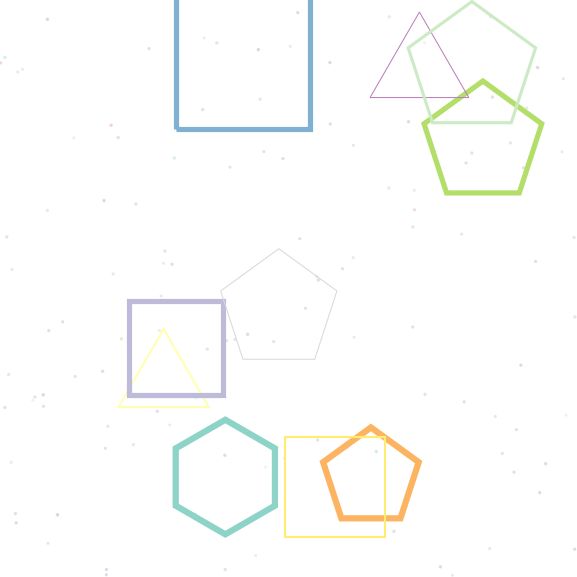[{"shape": "hexagon", "thickness": 3, "radius": 0.5, "center": [0.39, 0.173]}, {"shape": "triangle", "thickness": 1, "radius": 0.45, "center": [0.283, 0.339]}, {"shape": "square", "thickness": 2.5, "radius": 0.41, "center": [0.305, 0.397]}, {"shape": "square", "thickness": 2.5, "radius": 0.58, "center": [0.42, 0.892]}, {"shape": "pentagon", "thickness": 3, "radius": 0.44, "center": [0.642, 0.172]}, {"shape": "pentagon", "thickness": 2.5, "radius": 0.54, "center": [0.836, 0.752]}, {"shape": "pentagon", "thickness": 0.5, "radius": 0.53, "center": [0.483, 0.463]}, {"shape": "triangle", "thickness": 0.5, "radius": 0.49, "center": [0.726, 0.88]}, {"shape": "pentagon", "thickness": 1.5, "radius": 0.58, "center": [0.817, 0.88]}, {"shape": "square", "thickness": 1, "radius": 0.43, "center": [0.58, 0.156]}]